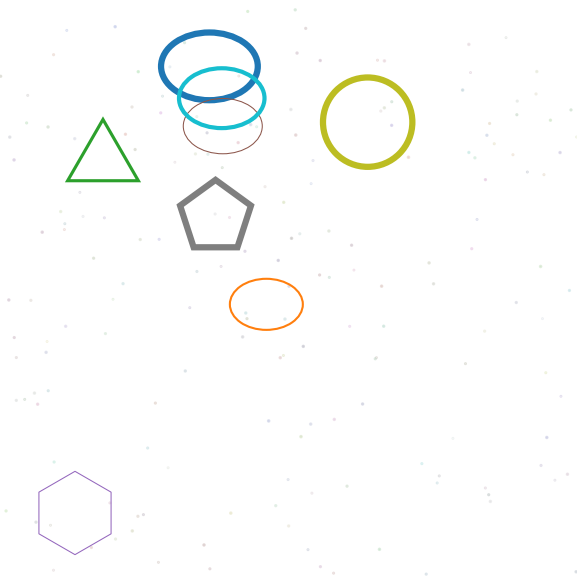[{"shape": "oval", "thickness": 3, "radius": 0.42, "center": [0.363, 0.884]}, {"shape": "oval", "thickness": 1, "radius": 0.32, "center": [0.461, 0.472]}, {"shape": "triangle", "thickness": 1.5, "radius": 0.35, "center": [0.178, 0.722]}, {"shape": "hexagon", "thickness": 0.5, "radius": 0.36, "center": [0.13, 0.111]}, {"shape": "oval", "thickness": 0.5, "radius": 0.34, "center": [0.386, 0.781]}, {"shape": "pentagon", "thickness": 3, "radius": 0.32, "center": [0.373, 0.623]}, {"shape": "circle", "thickness": 3, "radius": 0.39, "center": [0.637, 0.788]}, {"shape": "oval", "thickness": 2, "radius": 0.37, "center": [0.384, 0.829]}]